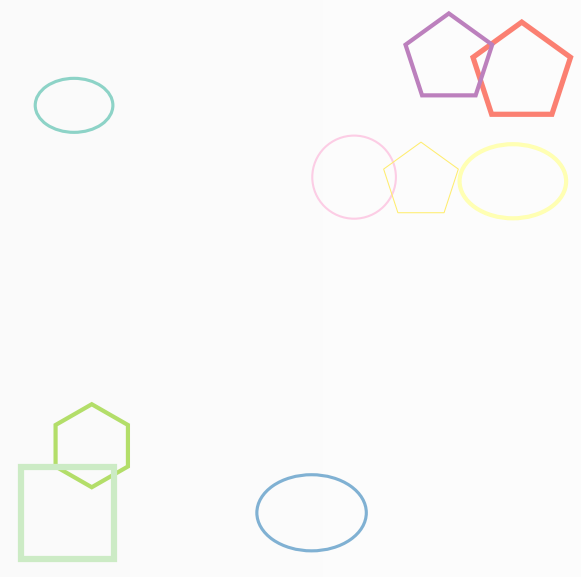[{"shape": "oval", "thickness": 1.5, "radius": 0.33, "center": [0.127, 0.817]}, {"shape": "oval", "thickness": 2, "radius": 0.46, "center": [0.882, 0.685]}, {"shape": "pentagon", "thickness": 2.5, "radius": 0.44, "center": [0.898, 0.873]}, {"shape": "oval", "thickness": 1.5, "radius": 0.47, "center": [0.536, 0.111]}, {"shape": "hexagon", "thickness": 2, "radius": 0.36, "center": [0.158, 0.227]}, {"shape": "circle", "thickness": 1, "radius": 0.36, "center": [0.609, 0.692]}, {"shape": "pentagon", "thickness": 2, "radius": 0.39, "center": [0.772, 0.897]}, {"shape": "square", "thickness": 3, "radius": 0.4, "center": [0.116, 0.111]}, {"shape": "pentagon", "thickness": 0.5, "radius": 0.34, "center": [0.724, 0.685]}]